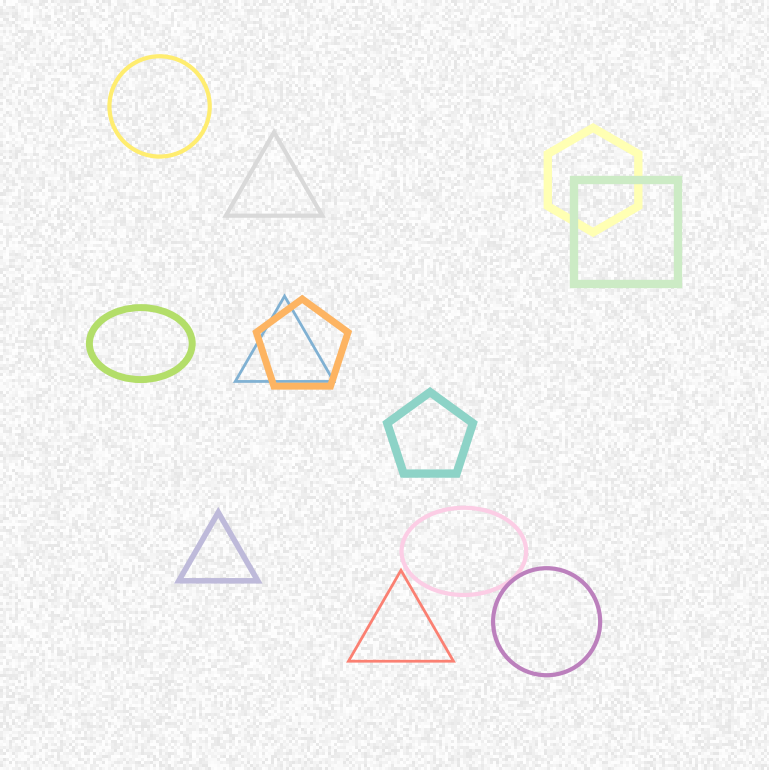[{"shape": "pentagon", "thickness": 3, "radius": 0.29, "center": [0.559, 0.432]}, {"shape": "hexagon", "thickness": 3, "radius": 0.34, "center": [0.77, 0.766]}, {"shape": "triangle", "thickness": 2, "radius": 0.3, "center": [0.283, 0.275]}, {"shape": "triangle", "thickness": 1, "radius": 0.39, "center": [0.521, 0.181]}, {"shape": "triangle", "thickness": 1, "radius": 0.37, "center": [0.37, 0.542]}, {"shape": "pentagon", "thickness": 2.5, "radius": 0.31, "center": [0.392, 0.549]}, {"shape": "oval", "thickness": 2.5, "radius": 0.33, "center": [0.183, 0.554]}, {"shape": "oval", "thickness": 1.5, "radius": 0.4, "center": [0.602, 0.284]}, {"shape": "triangle", "thickness": 1.5, "radius": 0.36, "center": [0.356, 0.756]}, {"shape": "circle", "thickness": 1.5, "radius": 0.35, "center": [0.71, 0.193]}, {"shape": "square", "thickness": 3, "radius": 0.34, "center": [0.813, 0.699]}, {"shape": "circle", "thickness": 1.5, "radius": 0.33, "center": [0.207, 0.862]}]